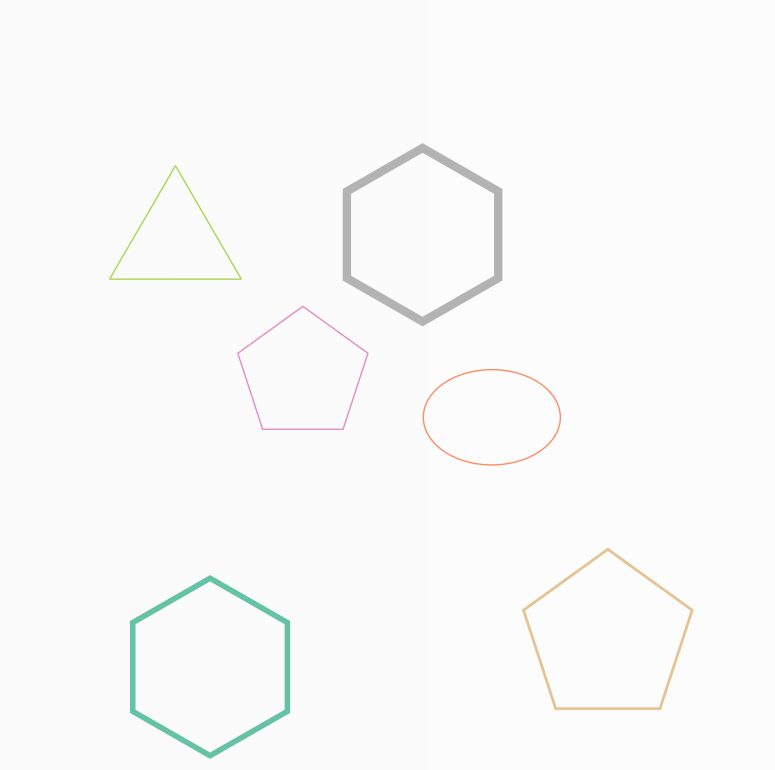[{"shape": "hexagon", "thickness": 2, "radius": 0.58, "center": [0.271, 0.134]}, {"shape": "oval", "thickness": 0.5, "radius": 0.44, "center": [0.635, 0.458]}, {"shape": "pentagon", "thickness": 0.5, "radius": 0.44, "center": [0.391, 0.514]}, {"shape": "triangle", "thickness": 0.5, "radius": 0.49, "center": [0.226, 0.687]}, {"shape": "pentagon", "thickness": 1, "radius": 0.57, "center": [0.784, 0.172]}, {"shape": "hexagon", "thickness": 3, "radius": 0.56, "center": [0.545, 0.695]}]